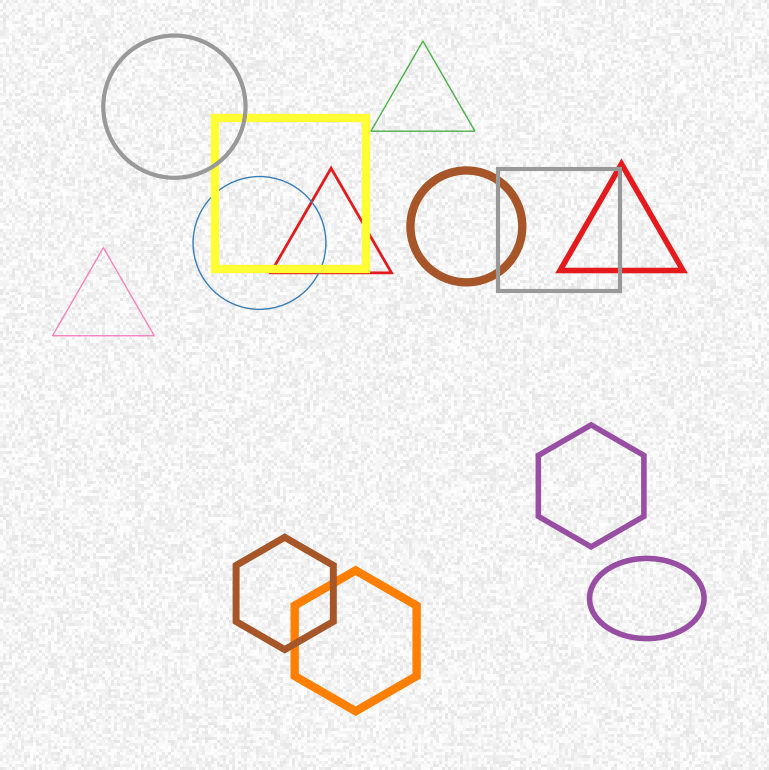[{"shape": "triangle", "thickness": 2, "radius": 0.46, "center": [0.807, 0.695]}, {"shape": "triangle", "thickness": 1, "radius": 0.45, "center": [0.43, 0.691]}, {"shape": "circle", "thickness": 0.5, "radius": 0.43, "center": [0.337, 0.684]}, {"shape": "triangle", "thickness": 0.5, "radius": 0.39, "center": [0.549, 0.869]}, {"shape": "hexagon", "thickness": 2, "radius": 0.4, "center": [0.768, 0.369]}, {"shape": "oval", "thickness": 2, "radius": 0.37, "center": [0.84, 0.223]}, {"shape": "hexagon", "thickness": 3, "radius": 0.46, "center": [0.462, 0.168]}, {"shape": "square", "thickness": 3, "radius": 0.49, "center": [0.377, 0.749]}, {"shape": "circle", "thickness": 3, "radius": 0.36, "center": [0.606, 0.706]}, {"shape": "hexagon", "thickness": 2.5, "radius": 0.36, "center": [0.37, 0.229]}, {"shape": "triangle", "thickness": 0.5, "radius": 0.38, "center": [0.134, 0.602]}, {"shape": "circle", "thickness": 1.5, "radius": 0.46, "center": [0.227, 0.861]}, {"shape": "square", "thickness": 1.5, "radius": 0.4, "center": [0.726, 0.702]}]